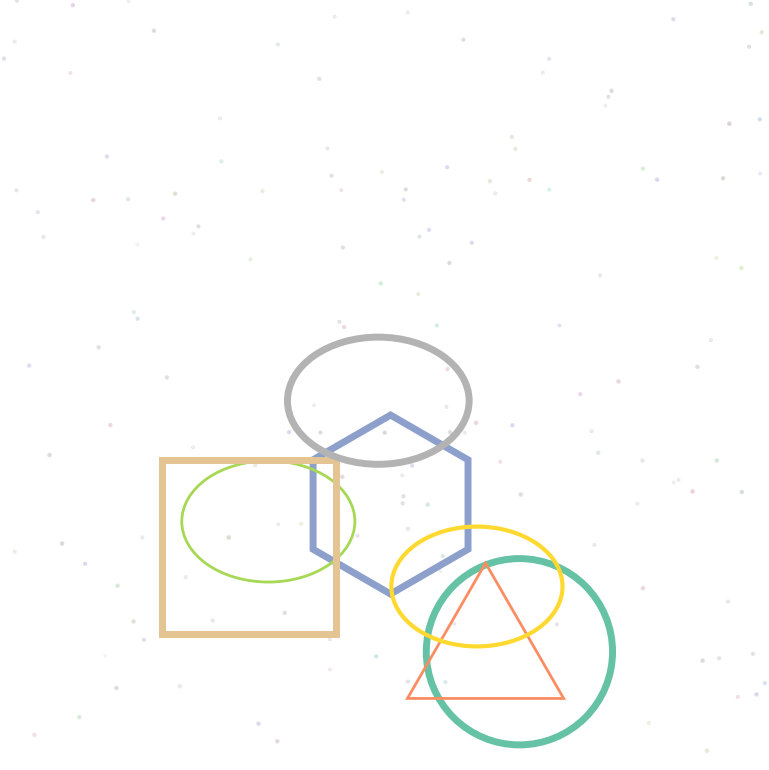[{"shape": "circle", "thickness": 2.5, "radius": 0.6, "center": [0.675, 0.154]}, {"shape": "triangle", "thickness": 1, "radius": 0.59, "center": [0.631, 0.152]}, {"shape": "hexagon", "thickness": 2.5, "radius": 0.58, "center": [0.507, 0.345]}, {"shape": "oval", "thickness": 1, "radius": 0.56, "center": [0.348, 0.323]}, {"shape": "oval", "thickness": 1.5, "radius": 0.56, "center": [0.619, 0.238]}, {"shape": "square", "thickness": 2.5, "radius": 0.56, "center": [0.323, 0.289]}, {"shape": "oval", "thickness": 2.5, "radius": 0.59, "center": [0.491, 0.48]}]